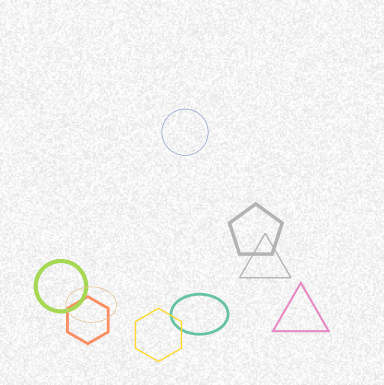[{"shape": "oval", "thickness": 2, "radius": 0.37, "center": [0.518, 0.184]}, {"shape": "hexagon", "thickness": 2, "radius": 0.31, "center": [0.228, 0.168]}, {"shape": "circle", "thickness": 0.5, "radius": 0.3, "center": [0.481, 0.656]}, {"shape": "triangle", "thickness": 1.5, "radius": 0.42, "center": [0.781, 0.182]}, {"shape": "circle", "thickness": 3, "radius": 0.33, "center": [0.158, 0.257]}, {"shape": "hexagon", "thickness": 1, "radius": 0.35, "center": [0.411, 0.13]}, {"shape": "oval", "thickness": 0.5, "radius": 0.33, "center": [0.237, 0.209]}, {"shape": "triangle", "thickness": 1, "radius": 0.39, "center": [0.689, 0.317]}, {"shape": "pentagon", "thickness": 2.5, "radius": 0.36, "center": [0.664, 0.398]}]